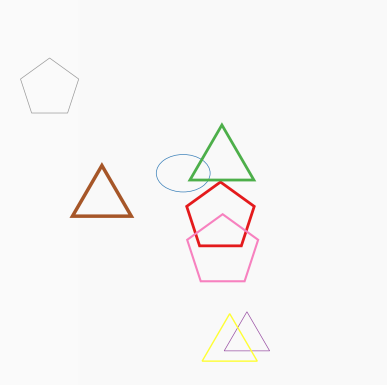[{"shape": "pentagon", "thickness": 2, "radius": 0.46, "center": [0.569, 0.436]}, {"shape": "oval", "thickness": 0.5, "radius": 0.35, "center": [0.473, 0.55]}, {"shape": "triangle", "thickness": 2, "radius": 0.48, "center": [0.573, 0.58]}, {"shape": "triangle", "thickness": 0.5, "radius": 0.34, "center": [0.637, 0.123]}, {"shape": "triangle", "thickness": 1, "radius": 0.41, "center": [0.593, 0.103]}, {"shape": "triangle", "thickness": 2.5, "radius": 0.44, "center": [0.263, 0.482]}, {"shape": "pentagon", "thickness": 1.5, "radius": 0.48, "center": [0.575, 0.347]}, {"shape": "pentagon", "thickness": 0.5, "radius": 0.39, "center": [0.128, 0.77]}]